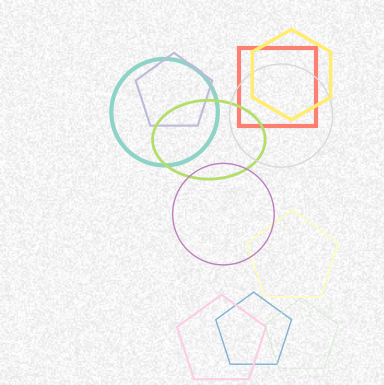[{"shape": "circle", "thickness": 3, "radius": 0.69, "center": [0.427, 0.709]}, {"shape": "pentagon", "thickness": 1, "radius": 0.62, "center": [0.76, 0.33]}, {"shape": "pentagon", "thickness": 1.5, "radius": 0.52, "center": [0.452, 0.758]}, {"shape": "square", "thickness": 3, "radius": 0.5, "center": [0.721, 0.774]}, {"shape": "pentagon", "thickness": 1, "radius": 0.52, "center": [0.659, 0.138]}, {"shape": "oval", "thickness": 2, "radius": 0.73, "center": [0.543, 0.637]}, {"shape": "pentagon", "thickness": 1.5, "radius": 0.61, "center": [0.575, 0.113]}, {"shape": "circle", "thickness": 1, "radius": 0.67, "center": [0.73, 0.7]}, {"shape": "circle", "thickness": 1, "radius": 0.66, "center": [0.58, 0.444]}, {"shape": "pentagon", "thickness": 0.5, "radius": 0.5, "center": [0.783, 0.125]}, {"shape": "hexagon", "thickness": 2.5, "radius": 0.59, "center": [0.757, 0.806]}]